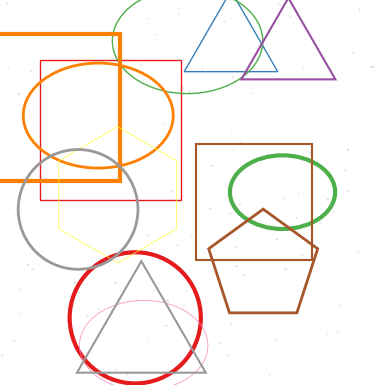[{"shape": "square", "thickness": 1, "radius": 0.91, "center": [0.287, 0.662]}, {"shape": "circle", "thickness": 3, "radius": 0.85, "center": [0.351, 0.174]}, {"shape": "triangle", "thickness": 1, "radius": 0.7, "center": [0.6, 0.884]}, {"shape": "oval", "thickness": 1, "radius": 0.98, "center": [0.487, 0.894]}, {"shape": "oval", "thickness": 3, "radius": 0.68, "center": [0.734, 0.501]}, {"shape": "triangle", "thickness": 1.5, "radius": 0.7, "center": [0.749, 0.864]}, {"shape": "square", "thickness": 3, "radius": 0.95, "center": [0.121, 0.721]}, {"shape": "oval", "thickness": 2, "radius": 0.97, "center": [0.255, 0.7]}, {"shape": "hexagon", "thickness": 0.5, "radius": 0.88, "center": [0.306, 0.494]}, {"shape": "pentagon", "thickness": 2, "radius": 0.74, "center": [0.684, 0.308]}, {"shape": "square", "thickness": 1.5, "radius": 0.76, "center": [0.659, 0.475]}, {"shape": "oval", "thickness": 0.5, "radius": 0.83, "center": [0.373, 0.103]}, {"shape": "triangle", "thickness": 1.5, "radius": 0.97, "center": [0.367, 0.129]}, {"shape": "circle", "thickness": 2, "radius": 0.78, "center": [0.203, 0.456]}]